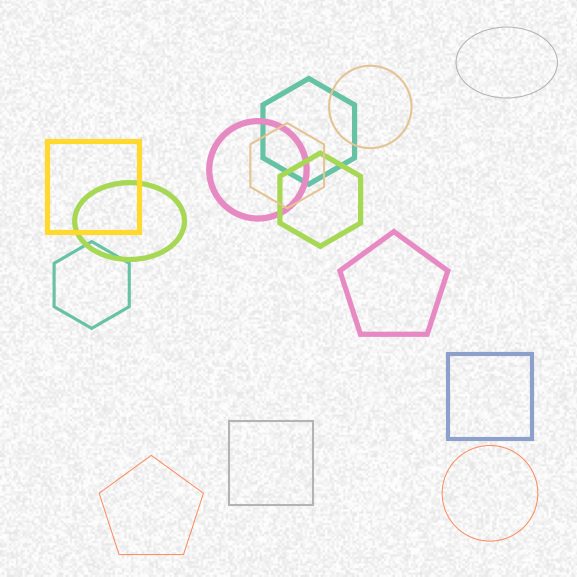[{"shape": "hexagon", "thickness": 2.5, "radius": 0.46, "center": [0.535, 0.772]}, {"shape": "hexagon", "thickness": 1.5, "radius": 0.38, "center": [0.159, 0.506]}, {"shape": "circle", "thickness": 0.5, "radius": 0.41, "center": [0.848, 0.145]}, {"shape": "pentagon", "thickness": 0.5, "radius": 0.47, "center": [0.262, 0.116]}, {"shape": "square", "thickness": 2, "radius": 0.36, "center": [0.849, 0.313]}, {"shape": "circle", "thickness": 3, "radius": 0.42, "center": [0.447, 0.705]}, {"shape": "pentagon", "thickness": 2.5, "radius": 0.49, "center": [0.682, 0.5]}, {"shape": "oval", "thickness": 2.5, "radius": 0.48, "center": [0.224, 0.616]}, {"shape": "hexagon", "thickness": 2.5, "radius": 0.4, "center": [0.555, 0.653]}, {"shape": "square", "thickness": 2.5, "radius": 0.4, "center": [0.161, 0.676]}, {"shape": "hexagon", "thickness": 1, "radius": 0.37, "center": [0.497, 0.712]}, {"shape": "circle", "thickness": 1, "radius": 0.36, "center": [0.641, 0.814]}, {"shape": "oval", "thickness": 0.5, "radius": 0.44, "center": [0.877, 0.891]}, {"shape": "square", "thickness": 1, "radius": 0.36, "center": [0.469, 0.197]}]